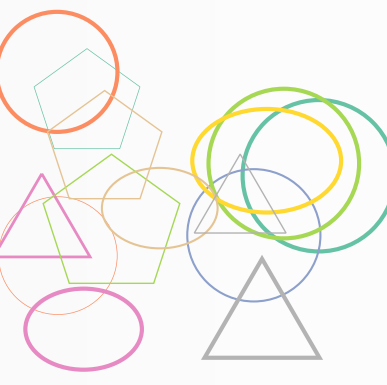[{"shape": "pentagon", "thickness": 0.5, "radius": 0.72, "center": [0.225, 0.73]}, {"shape": "circle", "thickness": 3, "radius": 0.98, "center": [0.823, 0.544]}, {"shape": "circle", "thickness": 3, "radius": 0.78, "center": [0.147, 0.813]}, {"shape": "circle", "thickness": 0.5, "radius": 0.77, "center": [0.149, 0.336]}, {"shape": "circle", "thickness": 1.5, "radius": 0.86, "center": [0.655, 0.389]}, {"shape": "triangle", "thickness": 2, "radius": 0.72, "center": [0.108, 0.405]}, {"shape": "oval", "thickness": 3, "radius": 0.75, "center": [0.216, 0.145]}, {"shape": "pentagon", "thickness": 1, "radius": 0.93, "center": [0.288, 0.414]}, {"shape": "circle", "thickness": 3, "radius": 0.97, "center": [0.732, 0.575]}, {"shape": "oval", "thickness": 3, "radius": 0.96, "center": [0.688, 0.583]}, {"shape": "oval", "thickness": 1.5, "radius": 0.75, "center": [0.412, 0.459]}, {"shape": "pentagon", "thickness": 1, "radius": 0.78, "center": [0.27, 0.61]}, {"shape": "triangle", "thickness": 1, "radius": 0.68, "center": [0.62, 0.463]}, {"shape": "triangle", "thickness": 3, "radius": 0.86, "center": [0.676, 0.156]}]